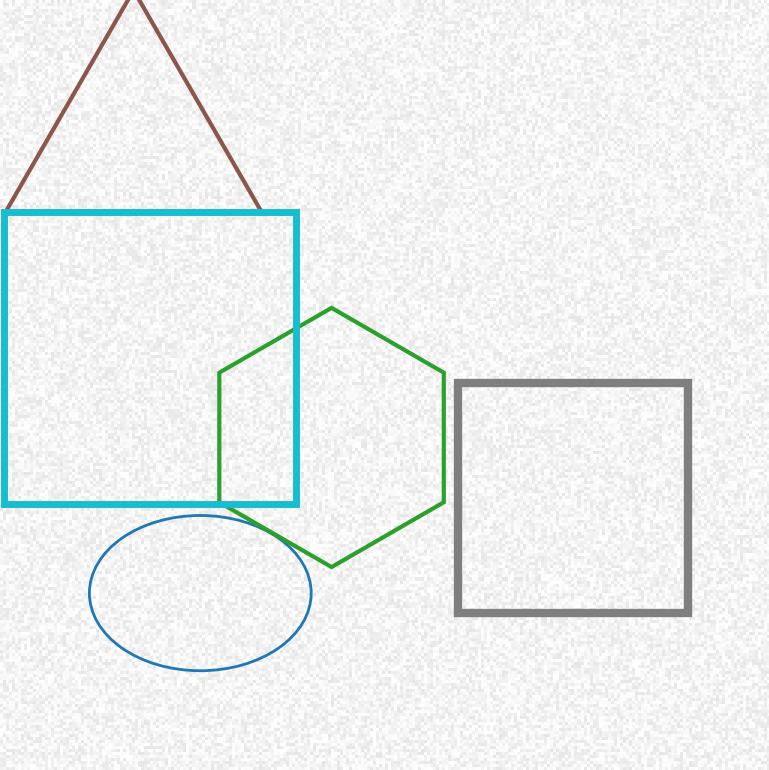[{"shape": "oval", "thickness": 1, "radius": 0.72, "center": [0.26, 0.23]}, {"shape": "hexagon", "thickness": 1.5, "radius": 0.84, "center": [0.431, 0.432]}, {"shape": "triangle", "thickness": 1.5, "radius": 0.96, "center": [0.173, 0.821]}, {"shape": "square", "thickness": 3, "radius": 0.75, "center": [0.744, 0.353]}, {"shape": "square", "thickness": 2.5, "radius": 0.95, "center": [0.195, 0.535]}]